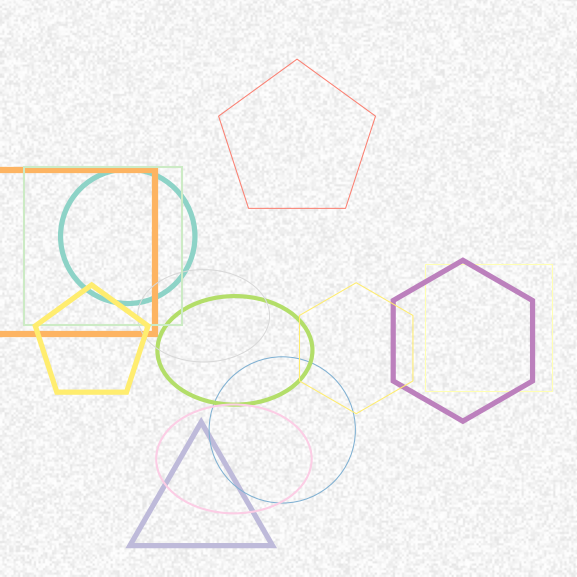[{"shape": "circle", "thickness": 2.5, "radius": 0.58, "center": [0.221, 0.59]}, {"shape": "square", "thickness": 0.5, "radius": 0.55, "center": [0.846, 0.432]}, {"shape": "triangle", "thickness": 2.5, "radius": 0.71, "center": [0.348, 0.126]}, {"shape": "pentagon", "thickness": 0.5, "radius": 0.71, "center": [0.514, 0.754]}, {"shape": "circle", "thickness": 0.5, "radius": 0.63, "center": [0.489, 0.255]}, {"shape": "square", "thickness": 3, "radius": 0.71, "center": [0.126, 0.563]}, {"shape": "oval", "thickness": 2, "radius": 0.67, "center": [0.407, 0.392]}, {"shape": "oval", "thickness": 1, "radius": 0.67, "center": [0.405, 0.204]}, {"shape": "oval", "thickness": 0.5, "radius": 0.57, "center": [0.353, 0.452]}, {"shape": "hexagon", "thickness": 2.5, "radius": 0.7, "center": [0.802, 0.409]}, {"shape": "square", "thickness": 1, "radius": 0.68, "center": [0.178, 0.573]}, {"shape": "pentagon", "thickness": 2.5, "radius": 0.51, "center": [0.159, 0.403]}, {"shape": "hexagon", "thickness": 0.5, "radius": 0.57, "center": [0.617, 0.396]}]